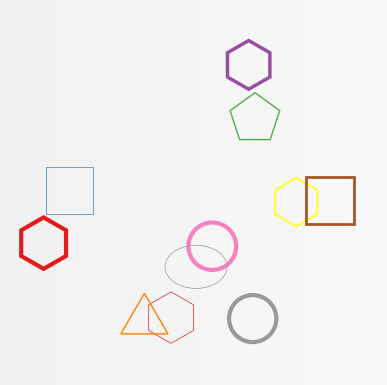[{"shape": "hexagon", "thickness": 3, "radius": 0.33, "center": [0.113, 0.368]}, {"shape": "hexagon", "thickness": 0.5, "radius": 0.33, "center": [0.442, 0.175]}, {"shape": "square", "thickness": 0.5, "radius": 0.31, "center": [0.18, 0.505]}, {"shape": "pentagon", "thickness": 1, "radius": 0.34, "center": [0.658, 0.692]}, {"shape": "hexagon", "thickness": 2.5, "radius": 0.32, "center": [0.642, 0.831]}, {"shape": "triangle", "thickness": 1, "radius": 0.35, "center": [0.373, 0.168]}, {"shape": "hexagon", "thickness": 1.5, "radius": 0.31, "center": [0.764, 0.475]}, {"shape": "square", "thickness": 2, "radius": 0.31, "center": [0.851, 0.479]}, {"shape": "circle", "thickness": 3, "radius": 0.31, "center": [0.548, 0.36]}, {"shape": "oval", "thickness": 0.5, "radius": 0.4, "center": [0.506, 0.307]}, {"shape": "circle", "thickness": 3, "radius": 0.31, "center": [0.652, 0.173]}]